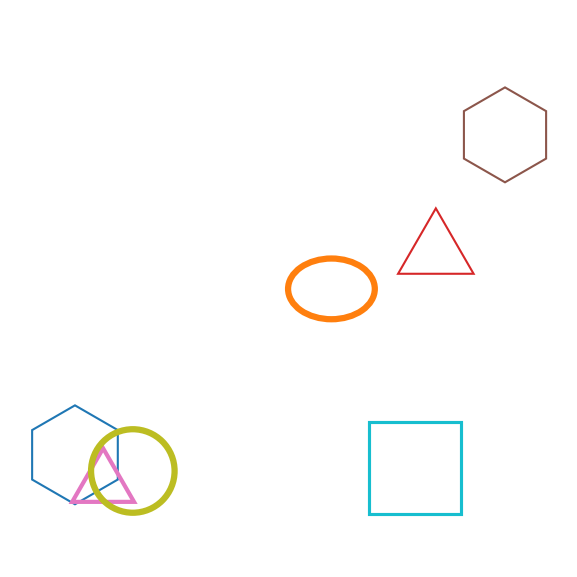[{"shape": "hexagon", "thickness": 1, "radius": 0.43, "center": [0.13, 0.212]}, {"shape": "oval", "thickness": 3, "radius": 0.38, "center": [0.574, 0.499]}, {"shape": "triangle", "thickness": 1, "radius": 0.38, "center": [0.755, 0.563]}, {"shape": "hexagon", "thickness": 1, "radius": 0.41, "center": [0.874, 0.766]}, {"shape": "triangle", "thickness": 2, "radius": 0.31, "center": [0.179, 0.161]}, {"shape": "circle", "thickness": 3, "radius": 0.36, "center": [0.23, 0.184]}, {"shape": "square", "thickness": 1.5, "radius": 0.4, "center": [0.719, 0.188]}]